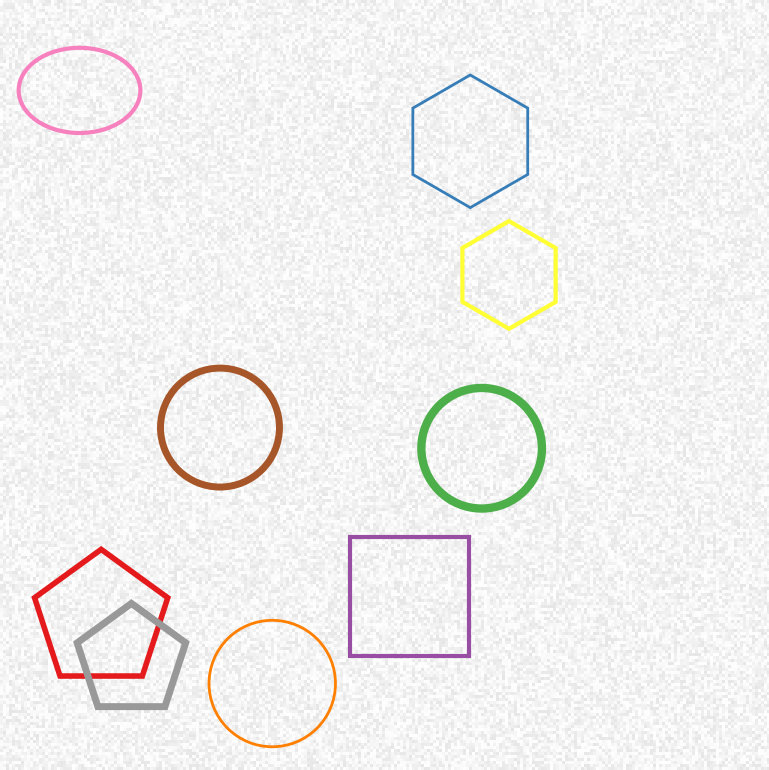[{"shape": "pentagon", "thickness": 2, "radius": 0.45, "center": [0.131, 0.196]}, {"shape": "hexagon", "thickness": 1, "radius": 0.43, "center": [0.611, 0.816]}, {"shape": "circle", "thickness": 3, "radius": 0.39, "center": [0.626, 0.418]}, {"shape": "square", "thickness": 1.5, "radius": 0.39, "center": [0.532, 0.225]}, {"shape": "circle", "thickness": 1, "radius": 0.41, "center": [0.354, 0.112]}, {"shape": "hexagon", "thickness": 1.5, "radius": 0.35, "center": [0.661, 0.643]}, {"shape": "circle", "thickness": 2.5, "radius": 0.39, "center": [0.286, 0.445]}, {"shape": "oval", "thickness": 1.5, "radius": 0.4, "center": [0.103, 0.883]}, {"shape": "pentagon", "thickness": 2.5, "radius": 0.37, "center": [0.171, 0.142]}]